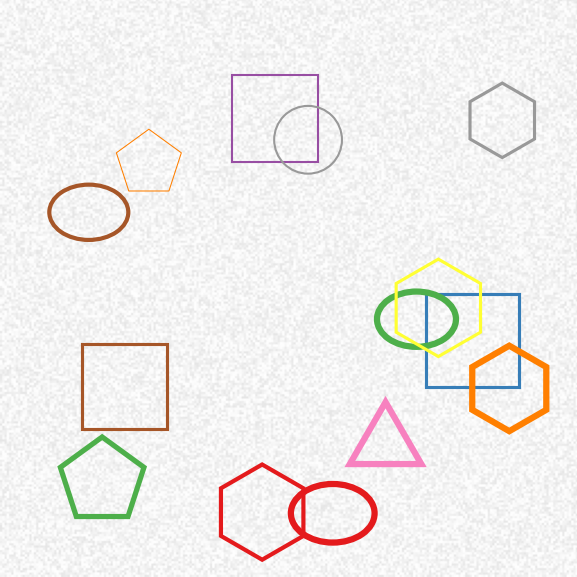[{"shape": "hexagon", "thickness": 2, "radius": 0.41, "center": [0.454, 0.112]}, {"shape": "oval", "thickness": 3, "radius": 0.36, "center": [0.576, 0.11]}, {"shape": "square", "thickness": 1.5, "radius": 0.4, "center": [0.818, 0.409]}, {"shape": "pentagon", "thickness": 2.5, "radius": 0.38, "center": [0.177, 0.166]}, {"shape": "oval", "thickness": 3, "radius": 0.34, "center": [0.721, 0.446]}, {"shape": "square", "thickness": 1, "radius": 0.37, "center": [0.476, 0.794]}, {"shape": "hexagon", "thickness": 3, "radius": 0.37, "center": [0.882, 0.327]}, {"shape": "pentagon", "thickness": 0.5, "radius": 0.3, "center": [0.258, 0.716]}, {"shape": "hexagon", "thickness": 1.5, "radius": 0.42, "center": [0.759, 0.466]}, {"shape": "oval", "thickness": 2, "radius": 0.34, "center": [0.154, 0.632]}, {"shape": "square", "thickness": 1.5, "radius": 0.37, "center": [0.215, 0.33]}, {"shape": "triangle", "thickness": 3, "radius": 0.36, "center": [0.668, 0.231]}, {"shape": "hexagon", "thickness": 1.5, "radius": 0.32, "center": [0.87, 0.791]}, {"shape": "circle", "thickness": 1, "radius": 0.29, "center": [0.533, 0.757]}]